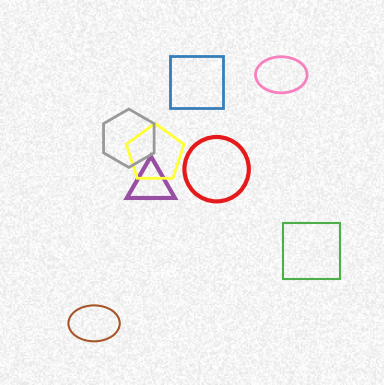[{"shape": "circle", "thickness": 3, "radius": 0.42, "center": [0.563, 0.561]}, {"shape": "square", "thickness": 2, "radius": 0.34, "center": [0.51, 0.788]}, {"shape": "square", "thickness": 1.5, "radius": 0.37, "center": [0.809, 0.347]}, {"shape": "triangle", "thickness": 3, "radius": 0.36, "center": [0.392, 0.522]}, {"shape": "pentagon", "thickness": 2, "radius": 0.39, "center": [0.403, 0.601]}, {"shape": "oval", "thickness": 1.5, "radius": 0.33, "center": [0.244, 0.16]}, {"shape": "oval", "thickness": 2, "radius": 0.34, "center": [0.731, 0.806]}, {"shape": "hexagon", "thickness": 2, "radius": 0.38, "center": [0.335, 0.641]}]